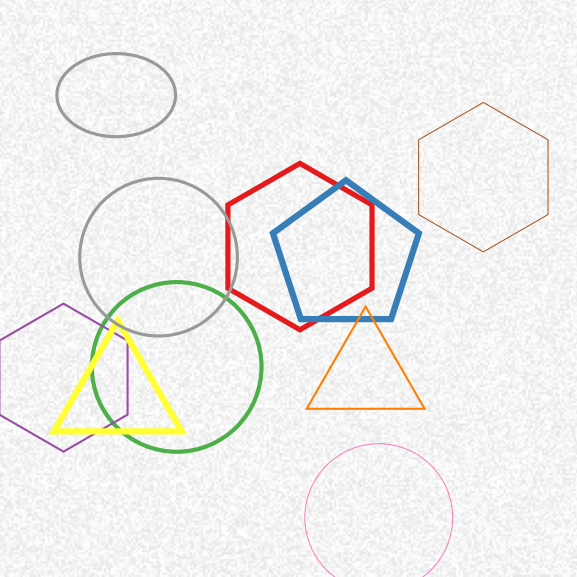[{"shape": "hexagon", "thickness": 2.5, "radius": 0.72, "center": [0.519, 0.572]}, {"shape": "pentagon", "thickness": 3, "radius": 0.66, "center": [0.599, 0.554]}, {"shape": "circle", "thickness": 2, "radius": 0.73, "center": [0.306, 0.364]}, {"shape": "hexagon", "thickness": 1, "radius": 0.64, "center": [0.11, 0.345]}, {"shape": "triangle", "thickness": 1, "radius": 0.59, "center": [0.633, 0.35]}, {"shape": "triangle", "thickness": 3, "radius": 0.64, "center": [0.204, 0.316]}, {"shape": "hexagon", "thickness": 0.5, "radius": 0.65, "center": [0.837, 0.692]}, {"shape": "circle", "thickness": 0.5, "radius": 0.64, "center": [0.656, 0.103]}, {"shape": "circle", "thickness": 1.5, "radius": 0.68, "center": [0.275, 0.554]}, {"shape": "oval", "thickness": 1.5, "radius": 0.51, "center": [0.201, 0.834]}]